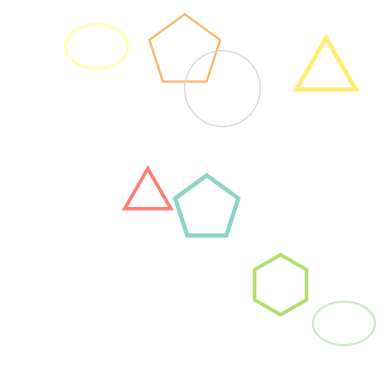[{"shape": "pentagon", "thickness": 3, "radius": 0.43, "center": [0.537, 0.458]}, {"shape": "oval", "thickness": 2, "radius": 0.41, "center": [0.252, 0.88]}, {"shape": "triangle", "thickness": 2.5, "radius": 0.35, "center": [0.384, 0.493]}, {"shape": "pentagon", "thickness": 1.5, "radius": 0.48, "center": [0.48, 0.866]}, {"shape": "hexagon", "thickness": 2.5, "radius": 0.39, "center": [0.729, 0.26]}, {"shape": "circle", "thickness": 1, "radius": 0.49, "center": [0.578, 0.77]}, {"shape": "oval", "thickness": 1.5, "radius": 0.4, "center": [0.893, 0.16]}, {"shape": "triangle", "thickness": 3, "radius": 0.44, "center": [0.847, 0.812]}]